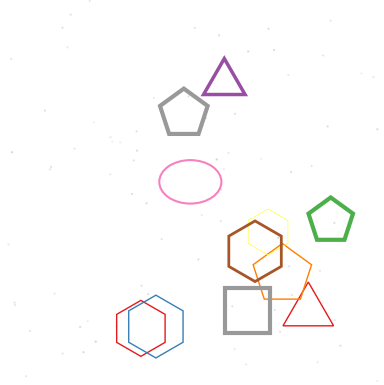[{"shape": "hexagon", "thickness": 1, "radius": 0.36, "center": [0.366, 0.147]}, {"shape": "triangle", "thickness": 1, "radius": 0.38, "center": [0.801, 0.192]}, {"shape": "hexagon", "thickness": 1, "radius": 0.41, "center": [0.405, 0.152]}, {"shape": "pentagon", "thickness": 3, "radius": 0.3, "center": [0.859, 0.426]}, {"shape": "triangle", "thickness": 2.5, "radius": 0.31, "center": [0.583, 0.786]}, {"shape": "pentagon", "thickness": 1, "radius": 0.4, "center": [0.733, 0.288]}, {"shape": "hexagon", "thickness": 0.5, "radius": 0.3, "center": [0.696, 0.398]}, {"shape": "hexagon", "thickness": 2, "radius": 0.39, "center": [0.663, 0.347]}, {"shape": "oval", "thickness": 1.5, "radius": 0.4, "center": [0.494, 0.528]}, {"shape": "square", "thickness": 3, "radius": 0.29, "center": [0.643, 0.193]}, {"shape": "pentagon", "thickness": 3, "radius": 0.33, "center": [0.477, 0.705]}]